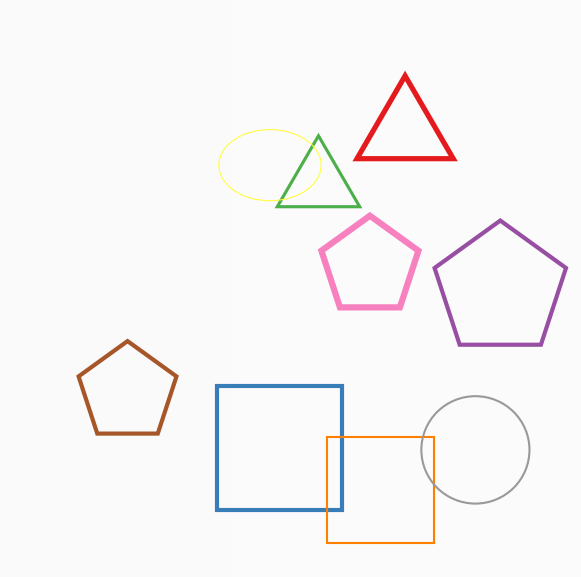[{"shape": "triangle", "thickness": 2.5, "radius": 0.48, "center": [0.697, 0.772]}, {"shape": "square", "thickness": 2, "radius": 0.54, "center": [0.481, 0.223]}, {"shape": "triangle", "thickness": 1.5, "radius": 0.41, "center": [0.548, 0.682]}, {"shape": "pentagon", "thickness": 2, "radius": 0.59, "center": [0.861, 0.498]}, {"shape": "square", "thickness": 1, "radius": 0.46, "center": [0.654, 0.15]}, {"shape": "oval", "thickness": 0.5, "radius": 0.44, "center": [0.464, 0.713]}, {"shape": "pentagon", "thickness": 2, "radius": 0.44, "center": [0.219, 0.32]}, {"shape": "pentagon", "thickness": 3, "radius": 0.44, "center": [0.636, 0.538]}, {"shape": "circle", "thickness": 1, "radius": 0.46, "center": [0.818, 0.22]}]